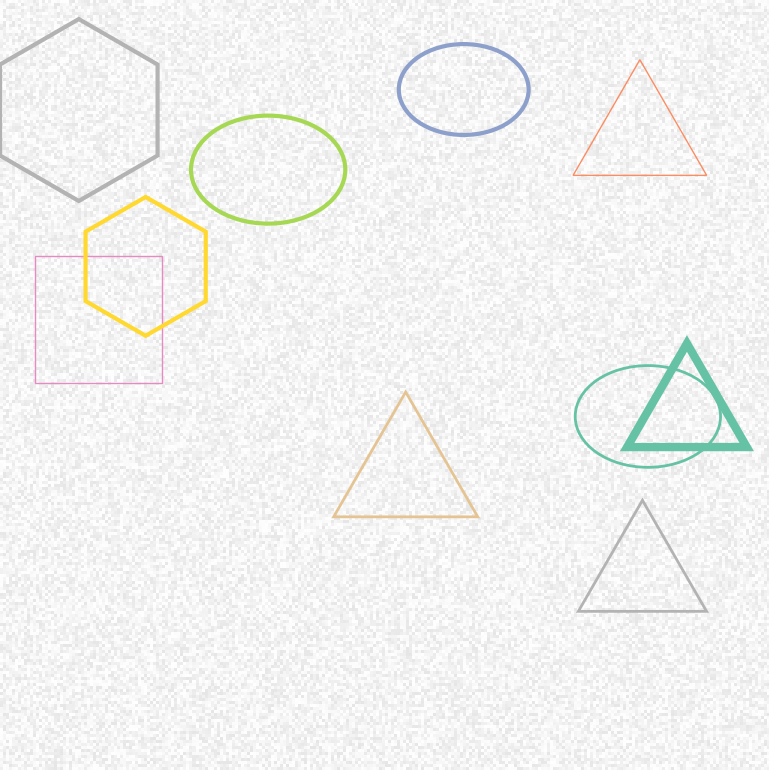[{"shape": "triangle", "thickness": 3, "radius": 0.45, "center": [0.892, 0.464]}, {"shape": "oval", "thickness": 1, "radius": 0.47, "center": [0.841, 0.459]}, {"shape": "triangle", "thickness": 0.5, "radius": 0.5, "center": [0.831, 0.822]}, {"shape": "oval", "thickness": 1.5, "radius": 0.42, "center": [0.602, 0.884]}, {"shape": "square", "thickness": 0.5, "radius": 0.41, "center": [0.128, 0.585]}, {"shape": "oval", "thickness": 1.5, "radius": 0.5, "center": [0.348, 0.78]}, {"shape": "hexagon", "thickness": 1.5, "radius": 0.45, "center": [0.189, 0.654]}, {"shape": "triangle", "thickness": 1, "radius": 0.54, "center": [0.527, 0.383]}, {"shape": "triangle", "thickness": 1, "radius": 0.48, "center": [0.834, 0.254]}, {"shape": "hexagon", "thickness": 1.5, "radius": 0.59, "center": [0.102, 0.857]}]